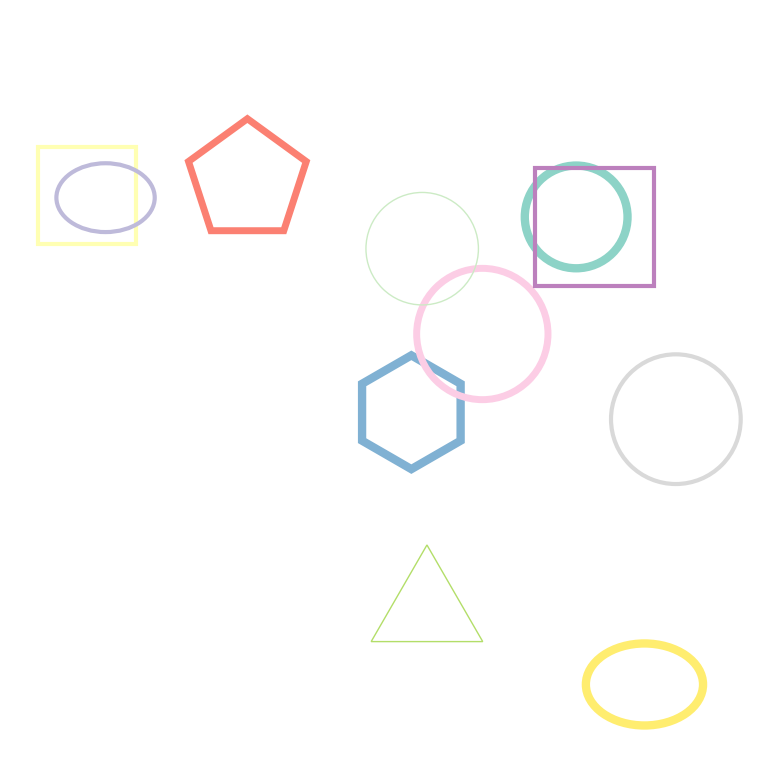[{"shape": "circle", "thickness": 3, "radius": 0.33, "center": [0.748, 0.718]}, {"shape": "square", "thickness": 1.5, "radius": 0.32, "center": [0.113, 0.746]}, {"shape": "oval", "thickness": 1.5, "radius": 0.32, "center": [0.137, 0.743]}, {"shape": "pentagon", "thickness": 2.5, "radius": 0.4, "center": [0.321, 0.765]}, {"shape": "hexagon", "thickness": 3, "radius": 0.37, "center": [0.534, 0.465]}, {"shape": "triangle", "thickness": 0.5, "radius": 0.42, "center": [0.554, 0.209]}, {"shape": "circle", "thickness": 2.5, "radius": 0.43, "center": [0.626, 0.566]}, {"shape": "circle", "thickness": 1.5, "radius": 0.42, "center": [0.878, 0.456]}, {"shape": "square", "thickness": 1.5, "radius": 0.38, "center": [0.772, 0.705]}, {"shape": "circle", "thickness": 0.5, "radius": 0.37, "center": [0.548, 0.677]}, {"shape": "oval", "thickness": 3, "radius": 0.38, "center": [0.837, 0.111]}]